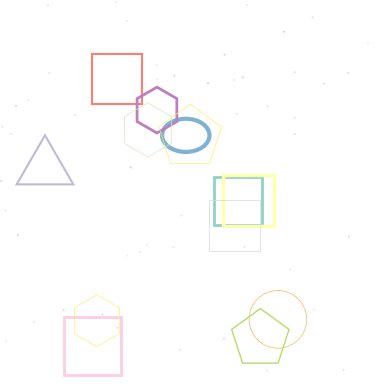[{"shape": "square", "thickness": 2, "radius": 0.31, "center": [0.619, 0.479]}, {"shape": "square", "thickness": 2.5, "radius": 0.33, "center": [0.645, 0.479]}, {"shape": "triangle", "thickness": 1.5, "radius": 0.42, "center": [0.117, 0.564]}, {"shape": "square", "thickness": 1.5, "radius": 0.32, "center": [0.305, 0.795]}, {"shape": "oval", "thickness": 3, "radius": 0.31, "center": [0.483, 0.648]}, {"shape": "circle", "thickness": 0.5, "radius": 0.37, "center": [0.722, 0.171]}, {"shape": "pentagon", "thickness": 1, "radius": 0.39, "center": [0.676, 0.12]}, {"shape": "square", "thickness": 2, "radius": 0.37, "center": [0.241, 0.101]}, {"shape": "square", "thickness": 0.5, "radius": 0.33, "center": [0.609, 0.414]}, {"shape": "hexagon", "thickness": 2, "radius": 0.3, "center": [0.408, 0.714]}, {"shape": "hexagon", "thickness": 0.5, "radius": 0.35, "center": [0.384, 0.662]}, {"shape": "hexagon", "thickness": 0.5, "radius": 0.34, "center": [0.252, 0.167]}, {"shape": "pentagon", "thickness": 0.5, "radius": 0.43, "center": [0.494, 0.644]}]